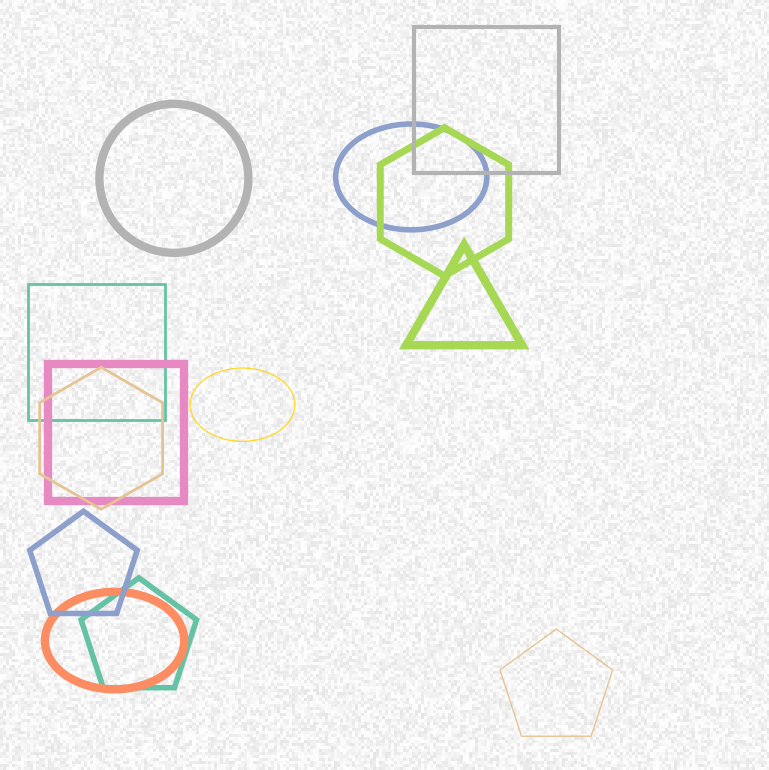[{"shape": "square", "thickness": 1, "radius": 0.44, "center": [0.125, 0.543]}, {"shape": "pentagon", "thickness": 2, "radius": 0.39, "center": [0.18, 0.171]}, {"shape": "oval", "thickness": 3, "radius": 0.45, "center": [0.149, 0.168]}, {"shape": "oval", "thickness": 2, "radius": 0.49, "center": [0.534, 0.77]}, {"shape": "pentagon", "thickness": 2, "radius": 0.37, "center": [0.108, 0.263]}, {"shape": "square", "thickness": 3, "radius": 0.44, "center": [0.151, 0.438]}, {"shape": "hexagon", "thickness": 2.5, "radius": 0.48, "center": [0.577, 0.738]}, {"shape": "triangle", "thickness": 3, "radius": 0.43, "center": [0.603, 0.595]}, {"shape": "oval", "thickness": 0.5, "radius": 0.34, "center": [0.315, 0.474]}, {"shape": "hexagon", "thickness": 1, "radius": 0.46, "center": [0.131, 0.431]}, {"shape": "pentagon", "thickness": 0.5, "radius": 0.38, "center": [0.722, 0.106]}, {"shape": "circle", "thickness": 3, "radius": 0.48, "center": [0.226, 0.768]}, {"shape": "square", "thickness": 1.5, "radius": 0.47, "center": [0.632, 0.87]}]